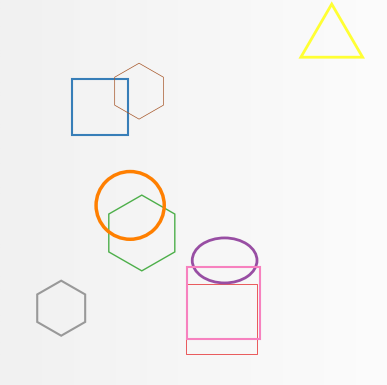[{"shape": "square", "thickness": 0.5, "radius": 0.45, "center": [0.572, 0.171]}, {"shape": "square", "thickness": 1.5, "radius": 0.36, "center": [0.258, 0.723]}, {"shape": "hexagon", "thickness": 1, "radius": 0.49, "center": [0.366, 0.395]}, {"shape": "oval", "thickness": 2, "radius": 0.42, "center": [0.58, 0.324]}, {"shape": "circle", "thickness": 2.5, "radius": 0.44, "center": [0.336, 0.466]}, {"shape": "triangle", "thickness": 2, "radius": 0.46, "center": [0.856, 0.897]}, {"shape": "hexagon", "thickness": 0.5, "radius": 0.36, "center": [0.359, 0.763]}, {"shape": "square", "thickness": 1.5, "radius": 0.47, "center": [0.576, 0.213]}, {"shape": "hexagon", "thickness": 1.5, "radius": 0.36, "center": [0.158, 0.199]}]